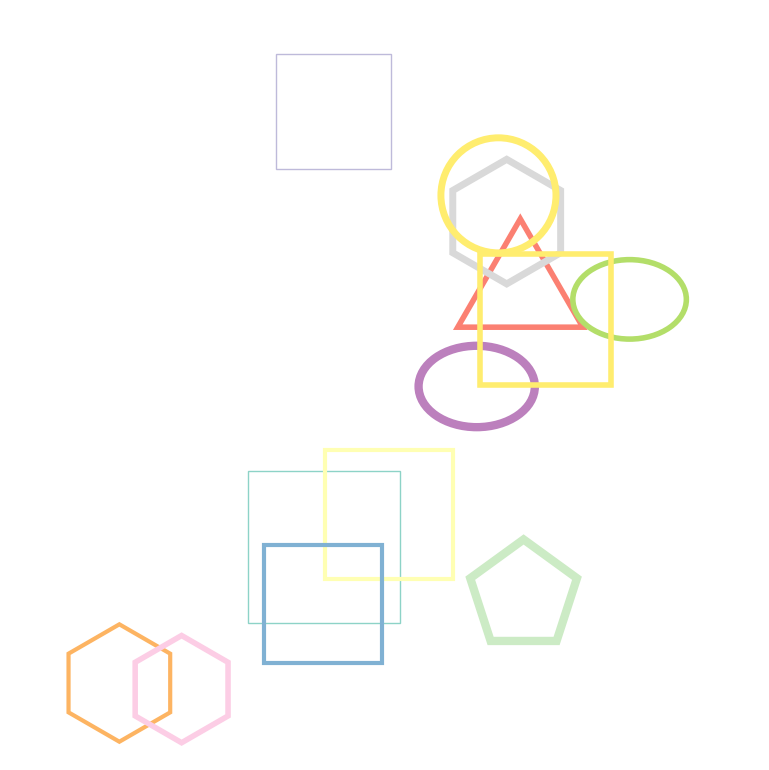[{"shape": "square", "thickness": 0.5, "radius": 0.49, "center": [0.421, 0.29]}, {"shape": "square", "thickness": 1.5, "radius": 0.42, "center": [0.505, 0.332]}, {"shape": "square", "thickness": 0.5, "radius": 0.37, "center": [0.433, 0.855]}, {"shape": "triangle", "thickness": 2, "radius": 0.47, "center": [0.676, 0.622]}, {"shape": "square", "thickness": 1.5, "radius": 0.38, "center": [0.419, 0.216]}, {"shape": "hexagon", "thickness": 1.5, "radius": 0.38, "center": [0.155, 0.113]}, {"shape": "oval", "thickness": 2, "radius": 0.37, "center": [0.818, 0.611]}, {"shape": "hexagon", "thickness": 2, "radius": 0.35, "center": [0.236, 0.105]}, {"shape": "hexagon", "thickness": 2.5, "radius": 0.4, "center": [0.658, 0.712]}, {"shape": "oval", "thickness": 3, "radius": 0.38, "center": [0.619, 0.498]}, {"shape": "pentagon", "thickness": 3, "radius": 0.36, "center": [0.68, 0.227]}, {"shape": "square", "thickness": 2, "radius": 0.43, "center": [0.709, 0.584]}, {"shape": "circle", "thickness": 2.5, "radius": 0.37, "center": [0.647, 0.746]}]